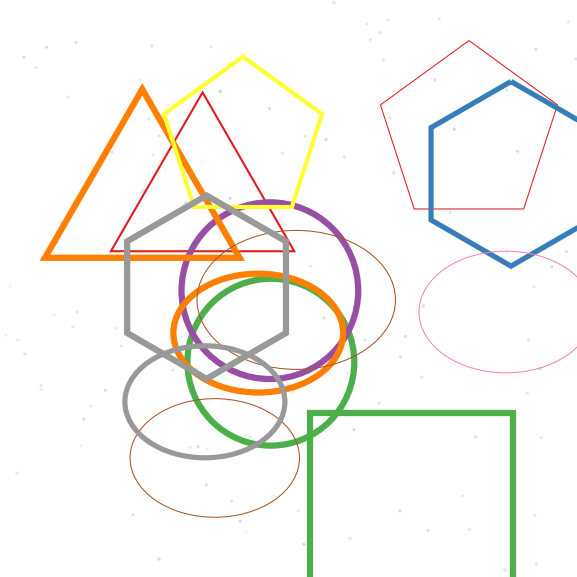[{"shape": "pentagon", "thickness": 0.5, "radius": 0.81, "center": [0.812, 0.768]}, {"shape": "triangle", "thickness": 1, "radius": 0.92, "center": [0.351, 0.656]}, {"shape": "hexagon", "thickness": 2.5, "radius": 0.8, "center": [0.885, 0.698]}, {"shape": "circle", "thickness": 3, "radius": 0.72, "center": [0.469, 0.372]}, {"shape": "square", "thickness": 3, "radius": 0.88, "center": [0.713, 0.109]}, {"shape": "circle", "thickness": 3, "radius": 0.76, "center": [0.467, 0.496]}, {"shape": "oval", "thickness": 3, "radius": 0.73, "center": [0.447, 0.422]}, {"shape": "triangle", "thickness": 3, "radius": 0.97, "center": [0.246, 0.65]}, {"shape": "pentagon", "thickness": 2, "radius": 0.72, "center": [0.421, 0.757]}, {"shape": "oval", "thickness": 0.5, "radius": 0.73, "center": [0.372, 0.206]}, {"shape": "oval", "thickness": 0.5, "radius": 0.86, "center": [0.513, 0.48]}, {"shape": "oval", "thickness": 0.5, "radius": 0.75, "center": [0.876, 0.459]}, {"shape": "oval", "thickness": 2.5, "radius": 0.69, "center": [0.355, 0.303]}, {"shape": "hexagon", "thickness": 3, "radius": 0.79, "center": [0.358, 0.502]}]